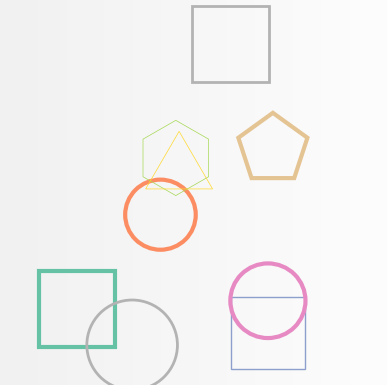[{"shape": "square", "thickness": 3, "radius": 0.49, "center": [0.199, 0.197]}, {"shape": "circle", "thickness": 3, "radius": 0.46, "center": [0.414, 0.442]}, {"shape": "square", "thickness": 1, "radius": 0.47, "center": [0.692, 0.135]}, {"shape": "circle", "thickness": 3, "radius": 0.48, "center": [0.691, 0.219]}, {"shape": "hexagon", "thickness": 0.5, "radius": 0.49, "center": [0.454, 0.59]}, {"shape": "triangle", "thickness": 0.5, "radius": 0.5, "center": [0.462, 0.559]}, {"shape": "pentagon", "thickness": 3, "radius": 0.47, "center": [0.704, 0.613]}, {"shape": "circle", "thickness": 2, "radius": 0.58, "center": [0.341, 0.104]}, {"shape": "square", "thickness": 2, "radius": 0.49, "center": [0.595, 0.885]}]